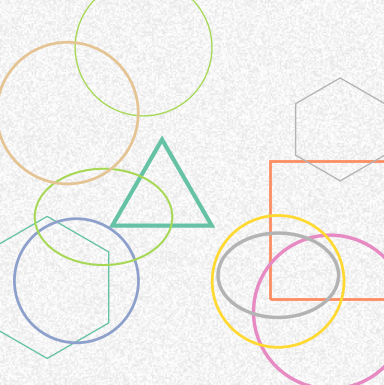[{"shape": "triangle", "thickness": 3, "radius": 0.75, "center": [0.421, 0.488]}, {"shape": "hexagon", "thickness": 1, "radius": 0.92, "center": [0.123, 0.253]}, {"shape": "square", "thickness": 2, "radius": 0.9, "center": [0.88, 0.404]}, {"shape": "circle", "thickness": 2, "radius": 0.81, "center": [0.199, 0.271]}, {"shape": "circle", "thickness": 2.5, "radius": 1.0, "center": [0.858, 0.19]}, {"shape": "circle", "thickness": 1, "radius": 0.89, "center": [0.373, 0.877]}, {"shape": "oval", "thickness": 1.5, "radius": 0.89, "center": [0.269, 0.437]}, {"shape": "circle", "thickness": 2, "radius": 0.86, "center": [0.722, 0.269]}, {"shape": "circle", "thickness": 2, "radius": 0.92, "center": [0.175, 0.706]}, {"shape": "hexagon", "thickness": 1, "radius": 0.67, "center": [0.884, 0.664]}, {"shape": "oval", "thickness": 2.5, "radius": 0.78, "center": [0.723, 0.285]}]